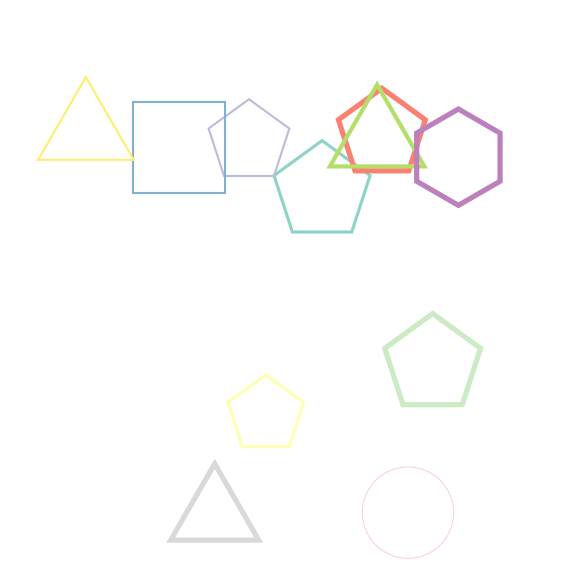[{"shape": "pentagon", "thickness": 1.5, "radius": 0.44, "center": [0.558, 0.668]}, {"shape": "pentagon", "thickness": 1.5, "radius": 0.34, "center": [0.46, 0.281]}, {"shape": "pentagon", "thickness": 1, "radius": 0.37, "center": [0.431, 0.754]}, {"shape": "pentagon", "thickness": 2.5, "radius": 0.4, "center": [0.661, 0.767]}, {"shape": "square", "thickness": 1, "radius": 0.39, "center": [0.31, 0.744]}, {"shape": "triangle", "thickness": 2, "radius": 0.47, "center": [0.653, 0.758]}, {"shape": "circle", "thickness": 0.5, "radius": 0.4, "center": [0.706, 0.111]}, {"shape": "triangle", "thickness": 2.5, "radius": 0.44, "center": [0.372, 0.108]}, {"shape": "hexagon", "thickness": 2.5, "radius": 0.42, "center": [0.794, 0.727]}, {"shape": "pentagon", "thickness": 2.5, "radius": 0.44, "center": [0.749, 0.369]}, {"shape": "triangle", "thickness": 1, "radius": 0.48, "center": [0.149, 0.77]}]